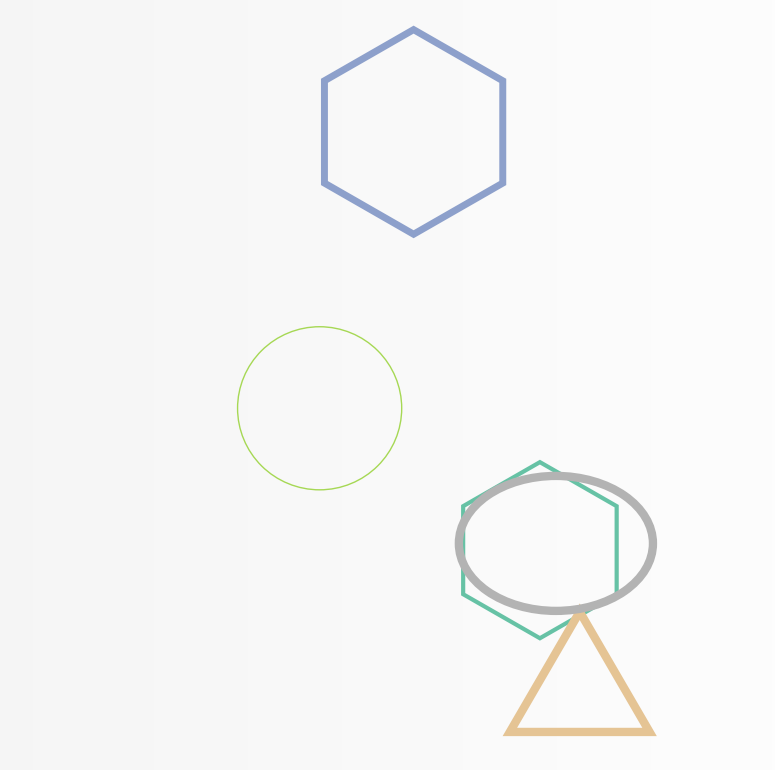[{"shape": "hexagon", "thickness": 1.5, "radius": 0.57, "center": [0.697, 0.285]}, {"shape": "hexagon", "thickness": 2.5, "radius": 0.66, "center": [0.534, 0.829]}, {"shape": "circle", "thickness": 0.5, "radius": 0.53, "center": [0.412, 0.47]}, {"shape": "triangle", "thickness": 3, "radius": 0.52, "center": [0.748, 0.101]}, {"shape": "oval", "thickness": 3, "radius": 0.63, "center": [0.717, 0.294]}]